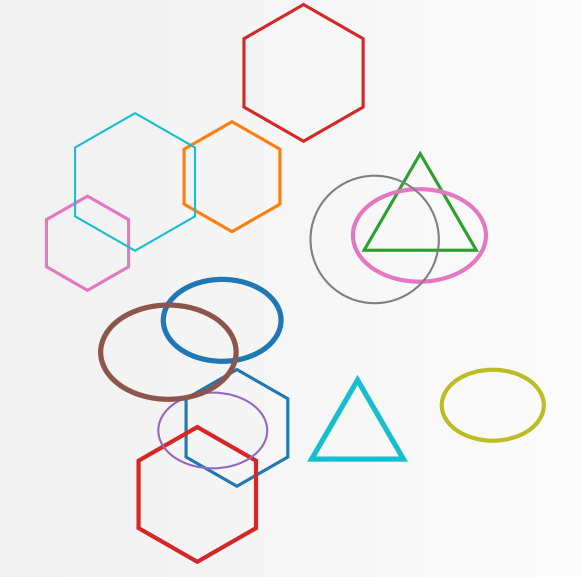[{"shape": "hexagon", "thickness": 1.5, "radius": 0.51, "center": [0.408, 0.258]}, {"shape": "oval", "thickness": 2.5, "radius": 0.51, "center": [0.382, 0.444]}, {"shape": "hexagon", "thickness": 1.5, "radius": 0.48, "center": [0.399, 0.693]}, {"shape": "triangle", "thickness": 1.5, "radius": 0.56, "center": [0.723, 0.622]}, {"shape": "hexagon", "thickness": 2, "radius": 0.58, "center": [0.339, 0.143]}, {"shape": "hexagon", "thickness": 1.5, "radius": 0.59, "center": [0.522, 0.873]}, {"shape": "oval", "thickness": 1, "radius": 0.47, "center": [0.366, 0.254]}, {"shape": "oval", "thickness": 2.5, "radius": 0.58, "center": [0.29, 0.389]}, {"shape": "hexagon", "thickness": 1.5, "radius": 0.41, "center": [0.151, 0.578]}, {"shape": "oval", "thickness": 2, "radius": 0.57, "center": [0.722, 0.591]}, {"shape": "circle", "thickness": 1, "radius": 0.55, "center": [0.645, 0.584]}, {"shape": "oval", "thickness": 2, "radius": 0.44, "center": [0.848, 0.297]}, {"shape": "hexagon", "thickness": 1, "radius": 0.6, "center": [0.232, 0.684]}, {"shape": "triangle", "thickness": 2.5, "radius": 0.46, "center": [0.615, 0.25]}]